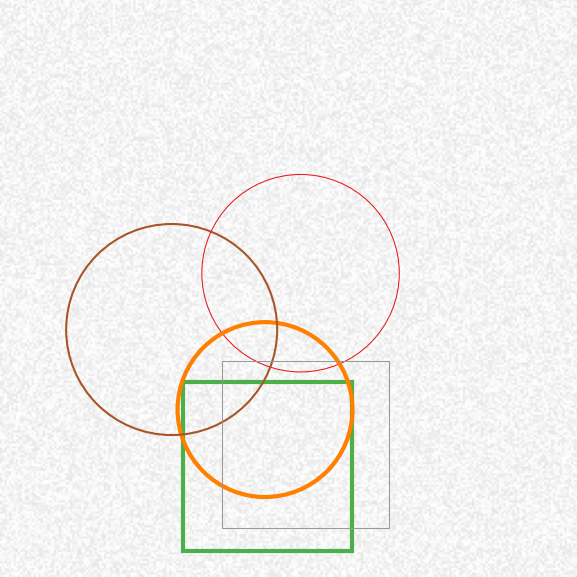[{"shape": "circle", "thickness": 0.5, "radius": 0.85, "center": [0.52, 0.526]}, {"shape": "square", "thickness": 2, "radius": 0.73, "center": [0.463, 0.191]}, {"shape": "circle", "thickness": 2, "radius": 0.76, "center": [0.459, 0.29]}, {"shape": "circle", "thickness": 1, "radius": 0.91, "center": [0.297, 0.429]}, {"shape": "square", "thickness": 0.5, "radius": 0.72, "center": [0.529, 0.229]}]